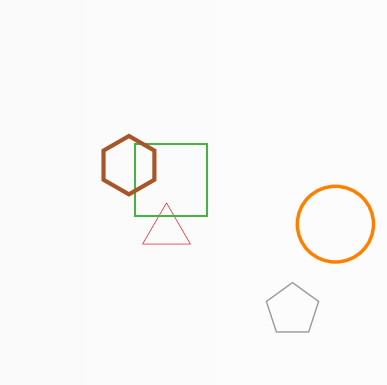[{"shape": "triangle", "thickness": 0.5, "radius": 0.36, "center": [0.43, 0.402]}, {"shape": "square", "thickness": 1.5, "radius": 0.46, "center": [0.441, 0.533]}, {"shape": "circle", "thickness": 2.5, "radius": 0.49, "center": [0.866, 0.418]}, {"shape": "hexagon", "thickness": 3, "radius": 0.38, "center": [0.333, 0.571]}, {"shape": "pentagon", "thickness": 1, "radius": 0.35, "center": [0.755, 0.195]}]